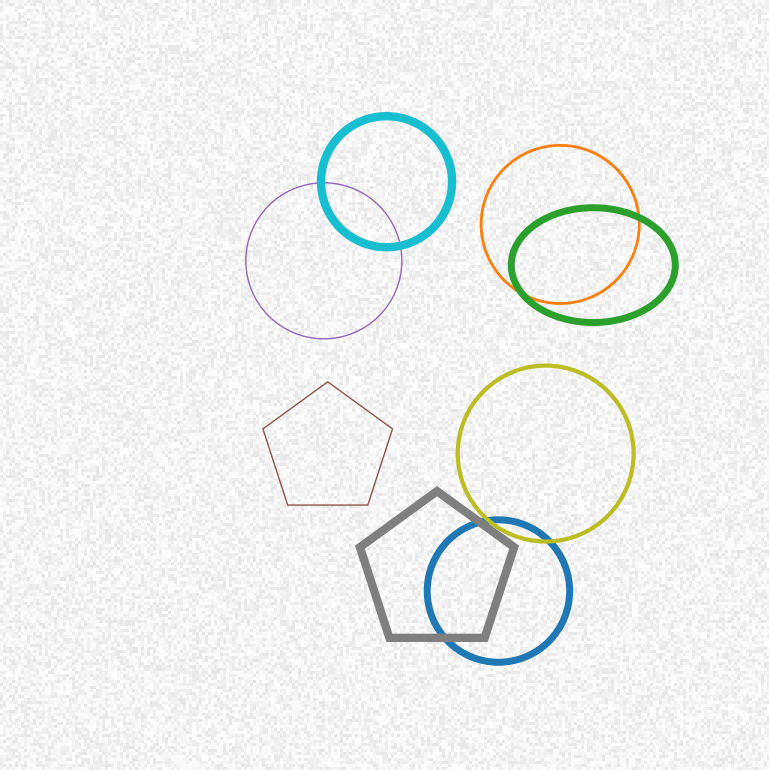[{"shape": "circle", "thickness": 2.5, "radius": 0.46, "center": [0.647, 0.232]}, {"shape": "circle", "thickness": 1, "radius": 0.51, "center": [0.728, 0.709]}, {"shape": "oval", "thickness": 2.5, "radius": 0.53, "center": [0.77, 0.656]}, {"shape": "circle", "thickness": 0.5, "radius": 0.51, "center": [0.421, 0.661]}, {"shape": "pentagon", "thickness": 0.5, "radius": 0.44, "center": [0.426, 0.416]}, {"shape": "pentagon", "thickness": 3, "radius": 0.53, "center": [0.568, 0.257]}, {"shape": "circle", "thickness": 1.5, "radius": 0.57, "center": [0.709, 0.411]}, {"shape": "circle", "thickness": 3, "radius": 0.43, "center": [0.502, 0.764]}]